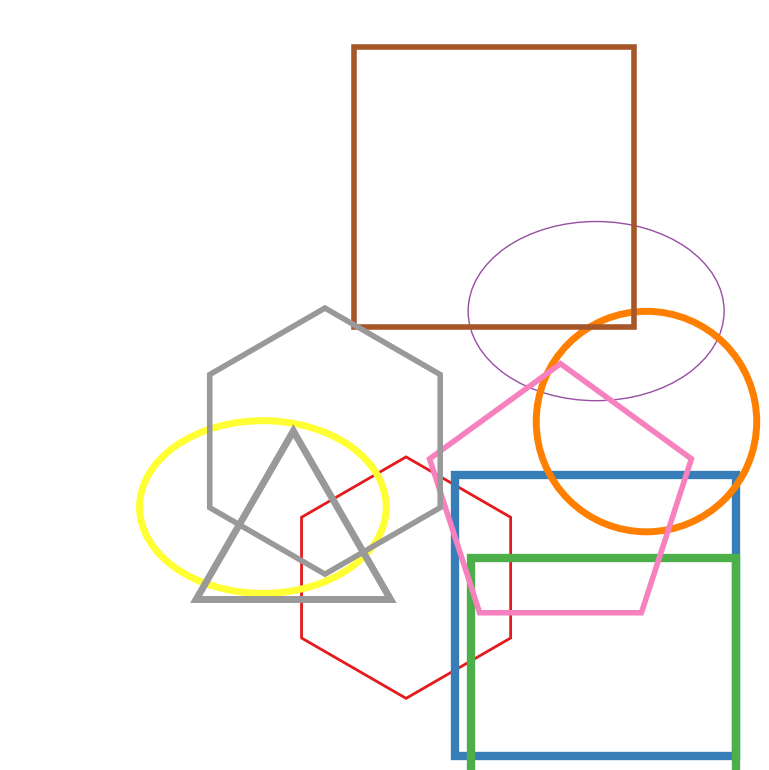[{"shape": "hexagon", "thickness": 1, "radius": 0.78, "center": [0.527, 0.25]}, {"shape": "square", "thickness": 3, "radius": 0.91, "center": [0.773, 0.201]}, {"shape": "square", "thickness": 3, "radius": 0.86, "center": [0.784, 0.103]}, {"shape": "oval", "thickness": 0.5, "radius": 0.83, "center": [0.774, 0.596]}, {"shape": "circle", "thickness": 2.5, "radius": 0.72, "center": [0.84, 0.453]}, {"shape": "oval", "thickness": 2.5, "radius": 0.8, "center": [0.341, 0.342]}, {"shape": "square", "thickness": 2, "radius": 0.91, "center": [0.642, 0.757]}, {"shape": "pentagon", "thickness": 2, "radius": 0.89, "center": [0.728, 0.349]}, {"shape": "hexagon", "thickness": 2, "radius": 0.86, "center": [0.422, 0.427]}, {"shape": "triangle", "thickness": 2.5, "radius": 0.73, "center": [0.381, 0.294]}]